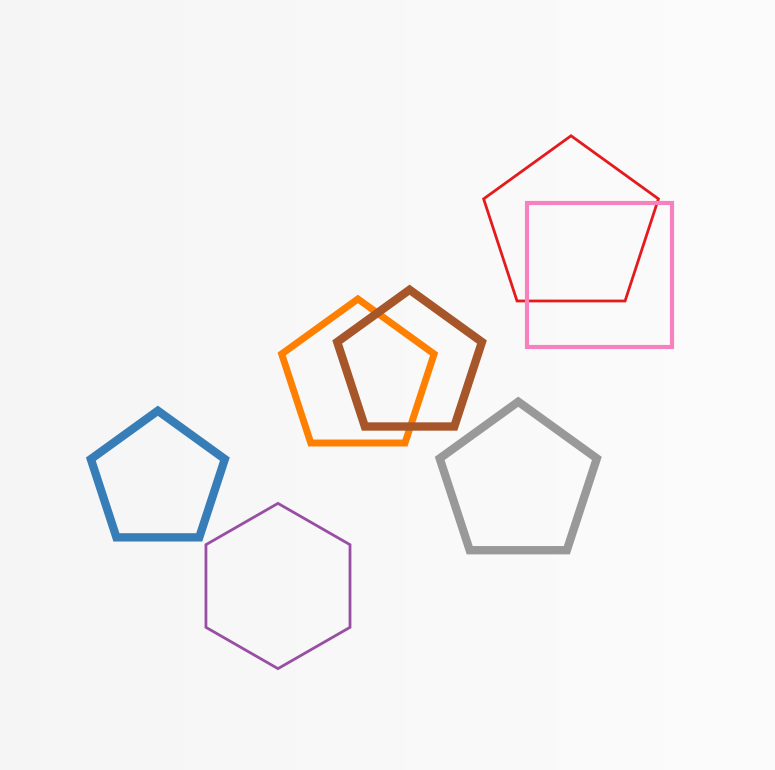[{"shape": "pentagon", "thickness": 1, "radius": 0.59, "center": [0.737, 0.705]}, {"shape": "pentagon", "thickness": 3, "radius": 0.45, "center": [0.204, 0.376]}, {"shape": "hexagon", "thickness": 1, "radius": 0.54, "center": [0.359, 0.239]}, {"shape": "pentagon", "thickness": 2.5, "radius": 0.52, "center": [0.462, 0.508]}, {"shape": "pentagon", "thickness": 3, "radius": 0.49, "center": [0.528, 0.526]}, {"shape": "square", "thickness": 1.5, "radius": 0.47, "center": [0.773, 0.642]}, {"shape": "pentagon", "thickness": 3, "radius": 0.53, "center": [0.669, 0.372]}]